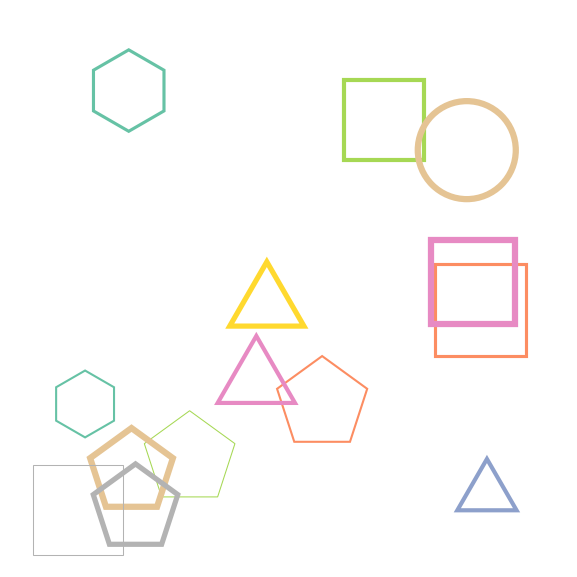[{"shape": "hexagon", "thickness": 1.5, "radius": 0.35, "center": [0.223, 0.842]}, {"shape": "hexagon", "thickness": 1, "radius": 0.29, "center": [0.147, 0.3]}, {"shape": "square", "thickness": 1.5, "radius": 0.4, "center": [0.832, 0.462]}, {"shape": "pentagon", "thickness": 1, "radius": 0.41, "center": [0.558, 0.3]}, {"shape": "triangle", "thickness": 2, "radius": 0.3, "center": [0.843, 0.145]}, {"shape": "square", "thickness": 3, "radius": 0.36, "center": [0.819, 0.511]}, {"shape": "triangle", "thickness": 2, "radius": 0.39, "center": [0.444, 0.34]}, {"shape": "pentagon", "thickness": 0.5, "radius": 0.41, "center": [0.328, 0.205]}, {"shape": "square", "thickness": 2, "radius": 0.35, "center": [0.665, 0.791]}, {"shape": "triangle", "thickness": 2.5, "radius": 0.37, "center": [0.462, 0.472]}, {"shape": "circle", "thickness": 3, "radius": 0.42, "center": [0.808, 0.739]}, {"shape": "pentagon", "thickness": 3, "radius": 0.38, "center": [0.228, 0.183]}, {"shape": "square", "thickness": 0.5, "radius": 0.39, "center": [0.135, 0.116]}, {"shape": "pentagon", "thickness": 2.5, "radius": 0.38, "center": [0.235, 0.119]}]